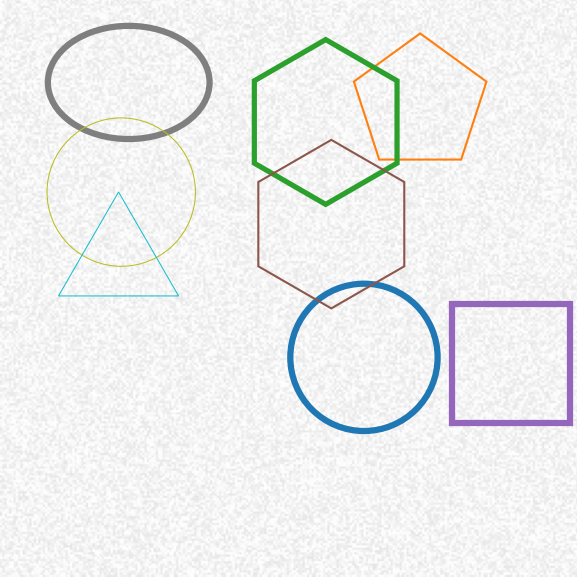[{"shape": "circle", "thickness": 3, "radius": 0.64, "center": [0.63, 0.38]}, {"shape": "pentagon", "thickness": 1, "radius": 0.6, "center": [0.728, 0.82]}, {"shape": "hexagon", "thickness": 2.5, "radius": 0.71, "center": [0.564, 0.788]}, {"shape": "square", "thickness": 3, "radius": 0.51, "center": [0.885, 0.37]}, {"shape": "hexagon", "thickness": 1, "radius": 0.73, "center": [0.574, 0.611]}, {"shape": "oval", "thickness": 3, "radius": 0.7, "center": [0.223, 0.856]}, {"shape": "circle", "thickness": 0.5, "radius": 0.64, "center": [0.21, 0.666]}, {"shape": "triangle", "thickness": 0.5, "radius": 0.6, "center": [0.205, 0.547]}]